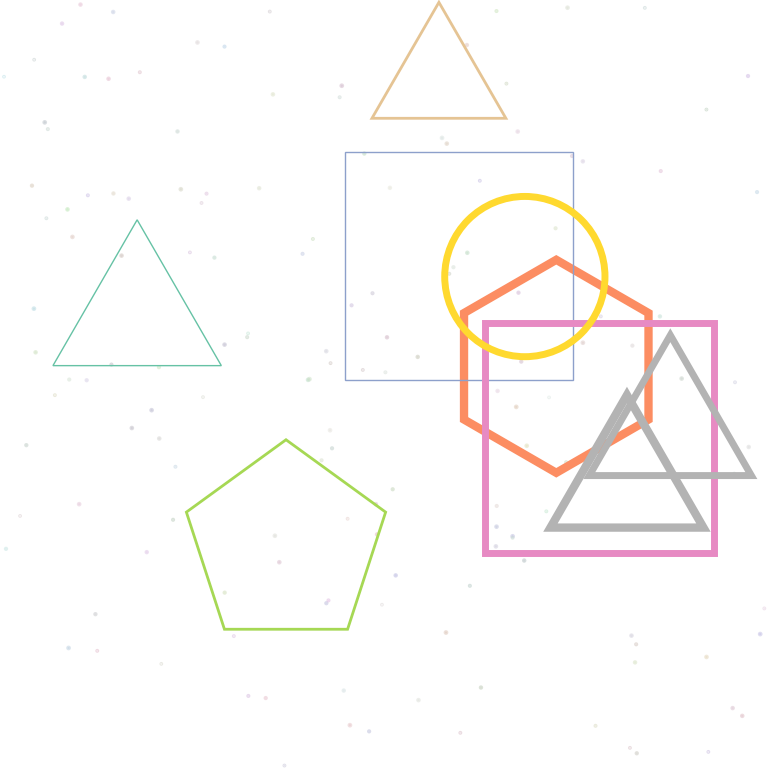[{"shape": "triangle", "thickness": 0.5, "radius": 0.63, "center": [0.178, 0.588]}, {"shape": "hexagon", "thickness": 3, "radius": 0.69, "center": [0.722, 0.524]}, {"shape": "square", "thickness": 0.5, "radius": 0.74, "center": [0.596, 0.654]}, {"shape": "square", "thickness": 2.5, "radius": 0.74, "center": [0.778, 0.431]}, {"shape": "pentagon", "thickness": 1, "radius": 0.68, "center": [0.371, 0.293]}, {"shape": "circle", "thickness": 2.5, "radius": 0.52, "center": [0.682, 0.641]}, {"shape": "triangle", "thickness": 1, "radius": 0.5, "center": [0.57, 0.897]}, {"shape": "triangle", "thickness": 2.5, "radius": 0.61, "center": [0.871, 0.443]}, {"shape": "triangle", "thickness": 3, "radius": 0.57, "center": [0.814, 0.372]}]